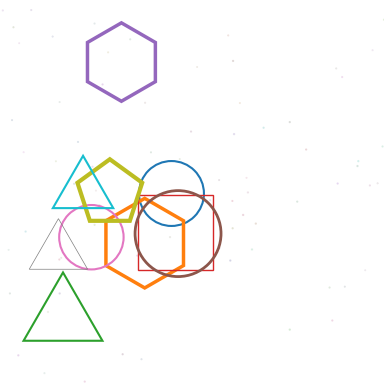[{"shape": "circle", "thickness": 1.5, "radius": 0.42, "center": [0.445, 0.497]}, {"shape": "hexagon", "thickness": 2.5, "radius": 0.58, "center": [0.376, 0.368]}, {"shape": "triangle", "thickness": 1.5, "radius": 0.59, "center": [0.164, 0.174]}, {"shape": "square", "thickness": 1, "radius": 0.49, "center": [0.456, 0.396]}, {"shape": "hexagon", "thickness": 2.5, "radius": 0.51, "center": [0.315, 0.839]}, {"shape": "circle", "thickness": 2, "radius": 0.56, "center": [0.462, 0.393]}, {"shape": "circle", "thickness": 1.5, "radius": 0.42, "center": [0.237, 0.384]}, {"shape": "triangle", "thickness": 0.5, "radius": 0.44, "center": [0.152, 0.344]}, {"shape": "pentagon", "thickness": 3, "radius": 0.44, "center": [0.285, 0.498]}, {"shape": "triangle", "thickness": 1.5, "radius": 0.45, "center": [0.216, 0.505]}]